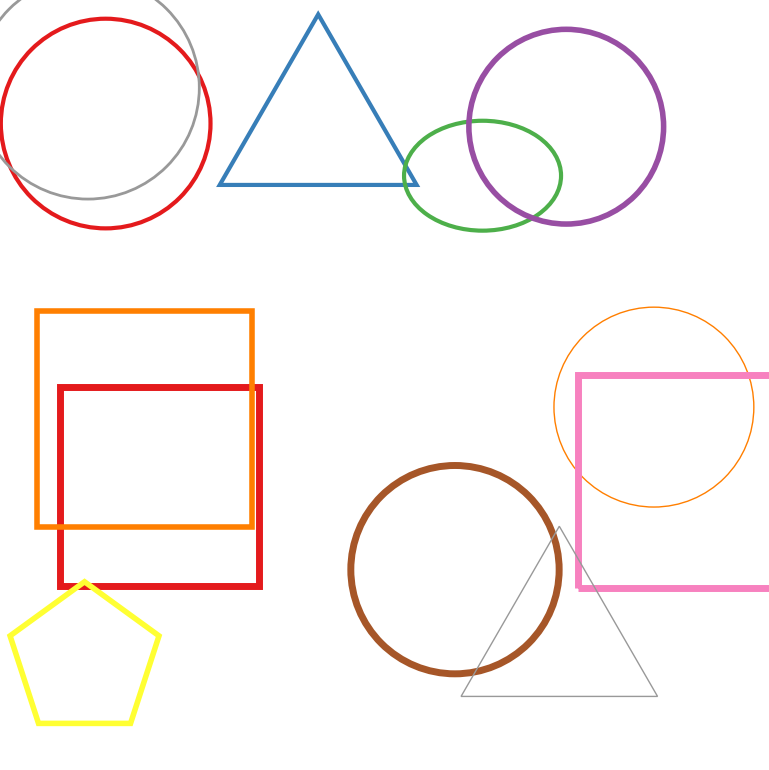[{"shape": "square", "thickness": 2.5, "radius": 0.65, "center": [0.207, 0.369]}, {"shape": "circle", "thickness": 1.5, "radius": 0.68, "center": [0.137, 0.84]}, {"shape": "triangle", "thickness": 1.5, "radius": 0.74, "center": [0.413, 0.834]}, {"shape": "oval", "thickness": 1.5, "radius": 0.51, "center": [0.627, 0.772]}, {"shape": "circle", "thickness": 2, "radius": 0.63, "center": [0.735, 0.835]}, {"shape": "circle", "thickness": 0.5, "radius": 0.65, "center": [0.849, 0.471]}, {"shape": "square", "thickness": 2, "radius": 0.7, "center": [0.187, 0.456]}, {"shape": "pentagon", "thickness": 2, "radius": 0.51, "center": [0.11, 0.143]}, {"shape": "circle", "thickness": 2.5, "radius": 0.68, "center": [0.591, 0.26]}, {"shape": "square", "thickness": 2.5, "radius": 0.69, "center": [0.889, 0.375]}, {"shape": "circle", "thickness": 1, "radius": 0.72, "center": [0.114, 0.886]}, {"shape": "triangle", "thickness": 0.5, "radius": 0.74, "center": [0.726, 0.169]}]